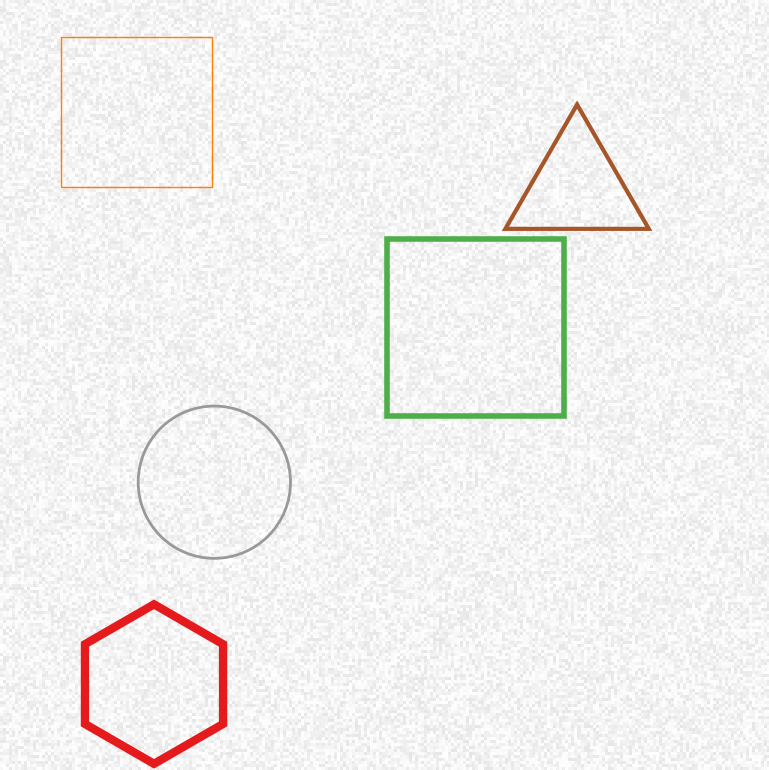[{"shape": "hexagon", "thickness": 3, "radius": 0.52, "center": [0.2, 0.112]}, {"shape": "square", "thickness": 2, "radius": 0.58, "center": [0.618, 0.574]}, {"shape": "square", "thickness": 0.5, "radius": 0.49, "center": [0.177, 0.854]}, {"shape": "triangle", "thickness": 1.5, "radius": 0.54, "center": [0.749, 0.757]}, {"shape": "circle", "thickness": 1, "radius": 0.49, "center": [0.278, 0.374]}]